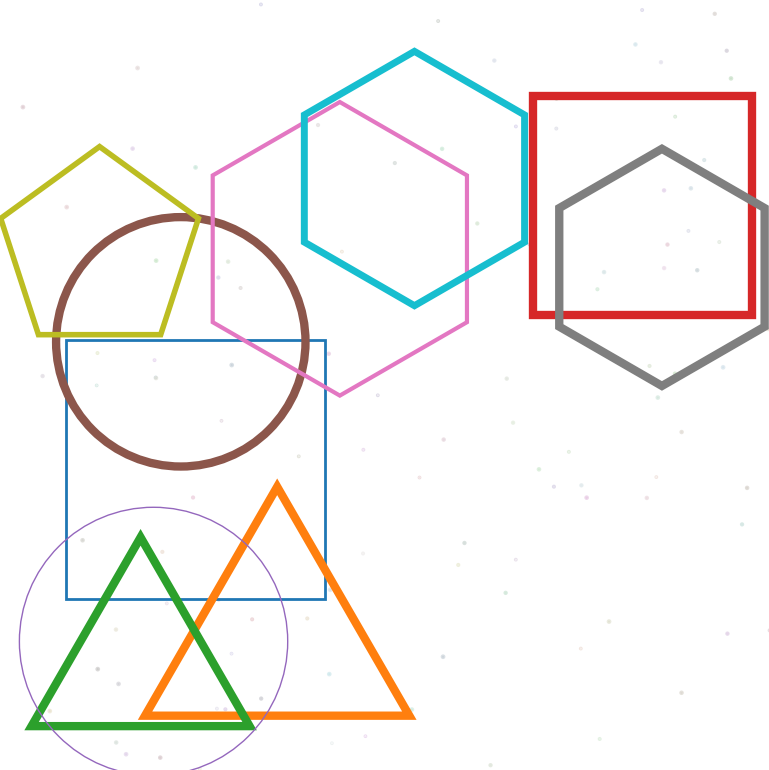[{"shape": "square", "thickness": 1, "radius": 0.84, "center": [0.254, 0.391]}, {"shape": "triangle", "thickness": 3, "radius": 0.99, "center": [0.36, 0.17]}, {"shape": "triangle", "thickness": 3, "radius": 0.82, "center": [0.183, 0.139]}, {"shape": "square", "thickness": 3, "radius": 0.71, "center": [0.835, 0.733]}, {"shape": "circle", "thickness": 0.5, "radius": 0.87, "center": [0.199, 0.167]}, {"shape": "circle", "thickness": 3, "radius": 0.81, "center": [0.235, 0.556]}, {"shape": "hexagon", "thickness": 1.5, "radius": 0.95, "center": [0.441, 0.677]}, {"shape": "hexagon", "thickness": 3, "radius": 0.77, "center": [0.86, 0.653]}, {"shape": "pentagon", "thickness": 2, "radius": 0.68, "center": [0.129, 0.675]}, {"shape": "hexagon", "thickness": 2.5, "radius": 0.83, "center": [0.538, 0.768]}]